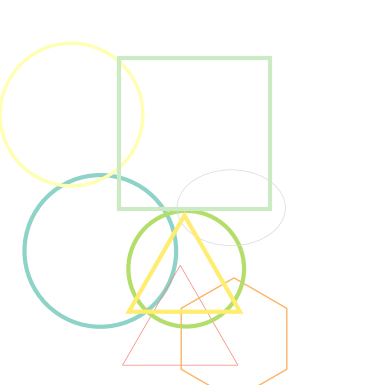[{"shape": "circle", "thickness": 3, "radius": 0.98, "center": [0.261, 0.348]}, {"shape": "circle", "thickness": 2.5, "radius": 0.93, "center": [0.186, 0.702]}, {"shape": "triangle", "thickness": 0.5, "radius": 0.86, "center": [0.468, 0.138]}, {"shape": "hexagon", "thickness": 1, "radius": 0.79, "center": [0.608, 0.12]}, {"shape": "circle", "thickness": 3, "radius": 0.75, "center": [0.484, 0.302]}, {"shape": "oval", "thickness": 0.5, "radius": 0.7, "center": [0.601, 0.46]}, {"shape": "square", "thickness": 3, "radius": 0.98, "center": [0.506, 0.654]}, {"shape": "triangle", "thickness": 3, "radius": 0.83, "center": [0.479, 0.274]}]